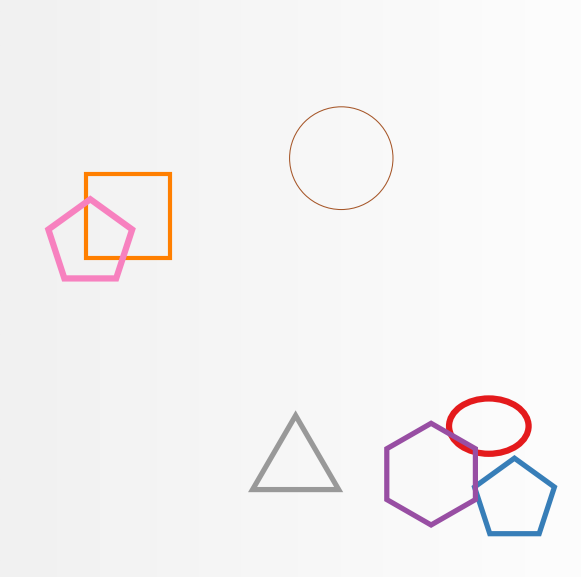[{"shape": "oval", "thickness": 3, "radius": 0.34, "center": [0.841, 0.261]}, {"shape": "pentagon", "thickness": 2.5, "radius": 0.36, "center": [0.885, 0.133]}, {"shape": "hexagon", "thickness": 2.5, "radius": 0.44, "center": [0.742, 0.178]}, {"shape": "square", "thickness": 2, "radius": 0.36, "center": [0.22, 0.625]}, {"shape": "circle", "thickness": 0.5, "radius": 0.44, "center": [0.587, 0.725]}, {"shape": "pentagon", "thickness": 3, "radius": 0.38, "center": [0.155, 0.578]}, {"shape": "triangle", "thickness": 2.5, "radius": 0.43, "center": [0.509, 0.194]}]